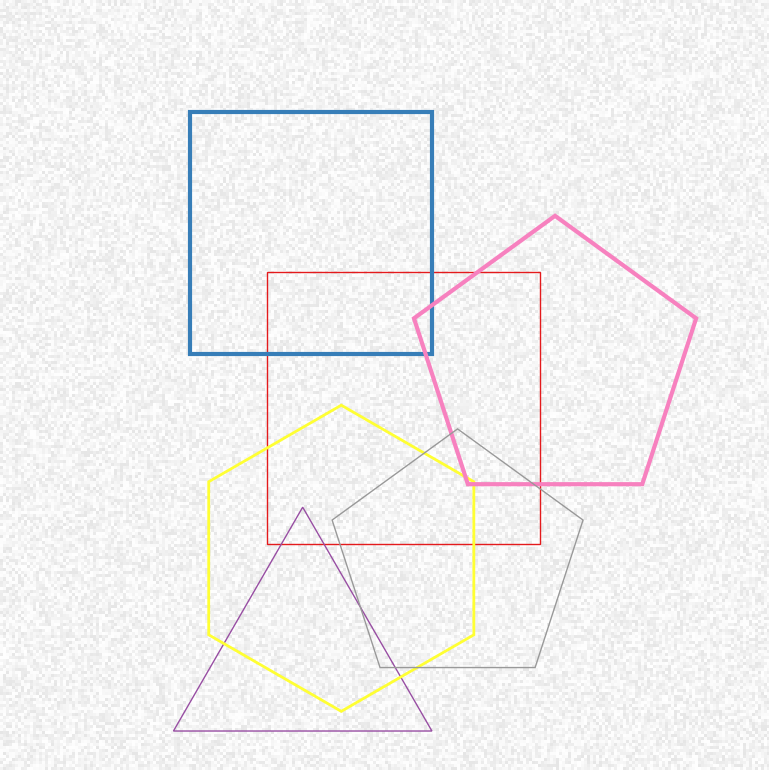[{"shape": "square", "thickness": 0.5, "radius": 0.88, "center": [0.524, 0.47]}, {"shape": "square", "thickness": 1.5, "radius": 0.78, "center": [0.404, 0.697]}, {"shape": "triangle", "thickness": 0.5, "radius": 0.97, "center": [0.393, 0.148]}, {"shape": "hexagon", "thickness": 1, "radius": 0.99, "center": [0.443, 0.275]}, {"shape": "pentagon", "thickness": 1.5, "radius": 0.96, "center": [0.721, 0.527]}, {"shape": "pentagon", "thickness": 0.5, "radius": 0.86, "center": [0.594, 0.272]}]